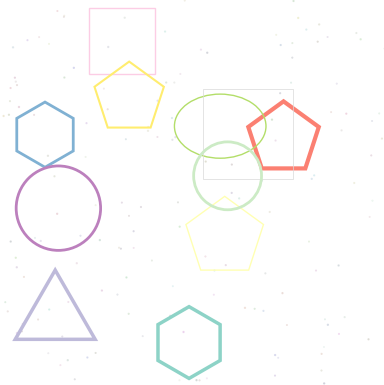[{"shape": "hexagon", "thickness": 2.5, "radius": 0.47, "center": [0.491, 0.11]}, {"shape": "pentagon", "thickness": 1, "radius": 0.53, "center": [0.584, 0.384]}, {"shape": "triangle", "thickness": 2.5, "radius": 0.6, "center": [0.143, 0.179]}, {"shape": "pentagon", "thickness": 3, "radius": 0.48, "center": [0.736, 0.64]}, {"shape": "hexagon", "thickness": 2, "radius": 0.42, "center": [0.117, 0.65]}, {"shape": "oval", "thickness": 1, "radius": 0.59, "center": [0.572, 0.672]}, {"shape": "square", "thickness": 1, "radius": 0.43, "center": [0.318, 0.893]}, {"shape": "square", "thickness": 0.5, "radius": 0.58, "center": [0.645, 0.652]}, {"shape": "circle", "thickness": 2, "radius": 0.55, "center": [0.152, 0.459]}, {"shape": "circle", "thickness": 2, "radius": 0.44, "center": [0.591, 0.543]}, {"shape": "pentagon", "thickness": 1.5, "radius": 0.47, "center": [0.336, 0.745]}]